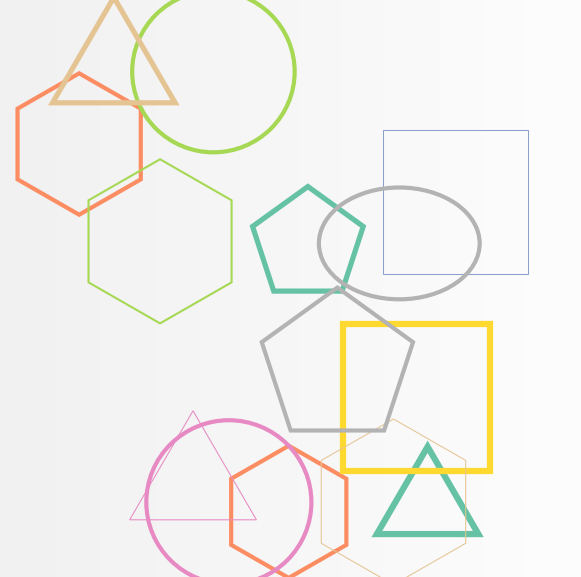[{"shape": "pentagon", "thickness": 2.5, "radius": 0.5, "center": [0.53, 0.576]}, {"shape": "triangle", "thickness": 3, "radius": 0.5, "center": [0.736, 0.125]}, {"shape": "hexagon", "thickness": 2, "radius": 0.57, "center": [0.497, 0.113]}, {"shape": "hexagon", "thickness": 2, "radius": 0.61, "center": [0.136, 0.75]}, {"shape": "square", "thickness": 0.5, "radius": 0.63, "center": [0.784, 0.649]}, {"shape": "circle", "thickness": 2, "radius": 0.71, "center": [0.394, 0.129]}, {"shape": "triangle", "thickness": 0.5, "radius": 0.63, "center": [0.332, 0.162]}, {"shape": "hexagon", "thickness": 1, "radius": 0.71, "center": [0.275, 0.581]}, {"shape": "circle", "thickness": 2, "radius": 0.7, "center": [0.367, 0.875]}, {"shape": "square", "thickness": 3, "radius": 0.63, "center": [0.716, 0.311]}, {"shape": "triangle", "thickness": 2.5, "radius": 0.61, "center": [0.196, 0.882]}, {"shape": "hexagon", "thickness": 0.5, "radius": 0.72, "center": [0.677, 0.13]}, {"shape": "oval", "thickness": 2, "radius": 0.69, "center": [0.687, 0.578]}, {"shape": "pentagon", "thickness": 2, "radius": 0.68, "center": [0.58, 0.364]}]